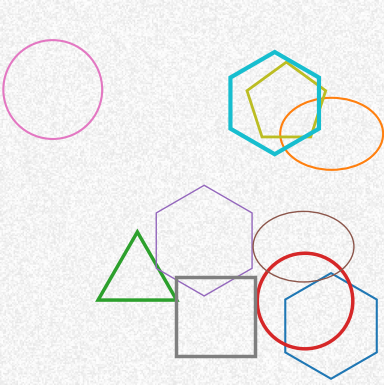[{"shape": "hexagon", "thickness": 1.5, "radius": 0.69, "center": [0.86, 0.153]}, {"shape": "oval", "thickness": 1.5, "radius": 0.67, "center": [0.861, 0.652]}, {"shape": "triangle", "thickness": 2.5, "radius": 0.59, "center": [0.357, 0.28]}, {"shape": "circle", "thickness": 2.5, "radius": 0.62, "center": [0.792, 0.218]}, {"shape": "hexagon", "thickness": 1, "radius": 0.72, "center": [0.53, 0.375]}, {"shape": "oval", "thickness": 1, "radius": 0.65, "center": [0.788, 0.359]}, {"shape": "circle", "thickness": 1.5, "radius": 0.64, "center": [0.137, 0.767]}, {"shape": "square", "thickness": 2.5, "radius": 0.51, "center": [0.559, 0.178]}, {"shape": "pentagon", "thickness": 2, "radius": 0.54, "center": [0.744, 0.731]}, {"shape": "hexagon", "thickness": 3, "radius": 0.66, "center": [0.714, 0.732]}]